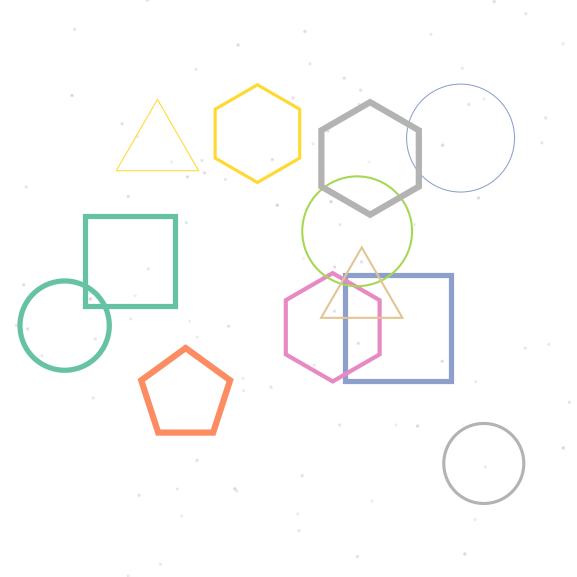[{"shape": "square", "thickness": 2.5, "radius": 0.39, "center": [0.225, 0.547]}, {"shape": "circle", "thickness": 2.5, "radius": 0.39, "center": [0.112, 0.435]}, {"shape": "pentagon", "thickness": 3, "radius": 0.4, "center": [0.321, 0.316]}, {"shape": "circle", "thickness": 0.5, "radius": 0.47, "center": [0.798, 0.76]}, {"shape": "square", "thickness": 2.5, "radius": 0.46, "center": [0.69, 0.432]}, {"shape": "hexagon", "thickness": 2, "radius": 0.47, "center": [0.576, 0.432]}, {"shape": "circle", "thickness": 1, "radius": 0.48, "center": [0.618, 0.599]}, {"shape": "hexagon", "thickness": 1.5, "radius": 0.42, "center": [0.446, 0.768]}, {"shape": "triangle", "thickness": 0.5, "radius": 0.41, "center": [0.273, 0.745]}, {"shape": "triangle", "thickness": 1, "radius": 0.41, "center": [0.626, 0.489]}, {"shape": "circle", "thickness": 1.5, "radius": 0.35, "center": [0.838, 0.197]}, {"shape": "hexagon", "thickness": 3, "radius": 0.49, "center": [0.641, 0.725]}]